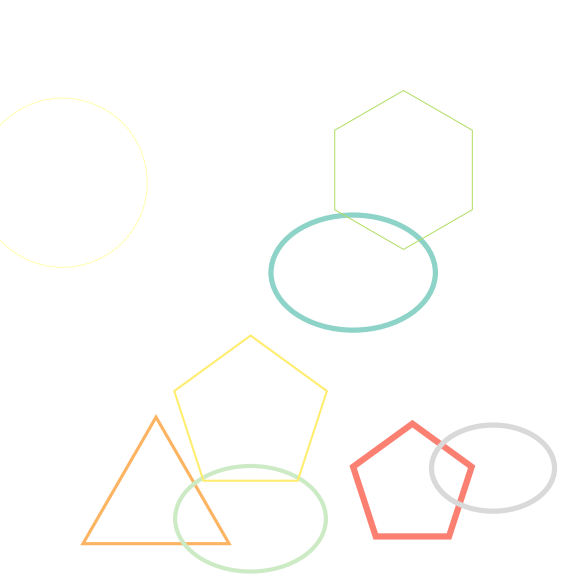[{"shape": "oval", "thickness": 2.5, "radius": 0.71, "center": [0.612, 0.527]}, {"shape": "circle", "thickness": 0.5, "radius": 0.73, "center": [0.108, 0.683]}, {"shape": "pentagon", "thickness": 3, "radius": 0.54, "center": [0.714, 0.158]}, {"shape": "triangle", "thickness": 1.5, "radius": 0.73, "center": [0.27, 0.131]}, {"shape": "hexagon", "thickness": 0.5, "radius": 0.69, "center": [0.699, 0.705]}, {"shape": "oval", "thickness": 2.5, "radius": 0.53, "center": [0.854, 0.189]}, {"shape": "oval", "thickness": 2, "radius": 0.65, "center": [0.434, 0.101]}, {"shape": "pentagon", "thickness": 1, "radius": 0.69, "center": [0.434, 0.279]}]